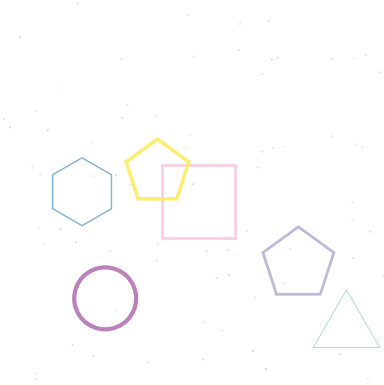[{"shape": "triangle", "thickness": 0.5, "radius": 0.5, "center": [0.9, 0.147]}, {"shape": "pentagon", "thickness": 2, "radius": 0.48, "center": [0.775, 0.314]}, {"shape": "hexagon", "thickness": 1, "radius": 0.44, "center": [0.213, 0.502]}, {"shape": "square", "thickness": 2, "radius": 0.48, "center": [0.517, 0.477]}, {"shape": "circle", "thickness": 3, "radius": 0.4, "center": [0.273, 0.225]}, {"shape": "pentagon", "thickness": 2.5, "radius": 0.43, "center": [0.409, 0.553]}]